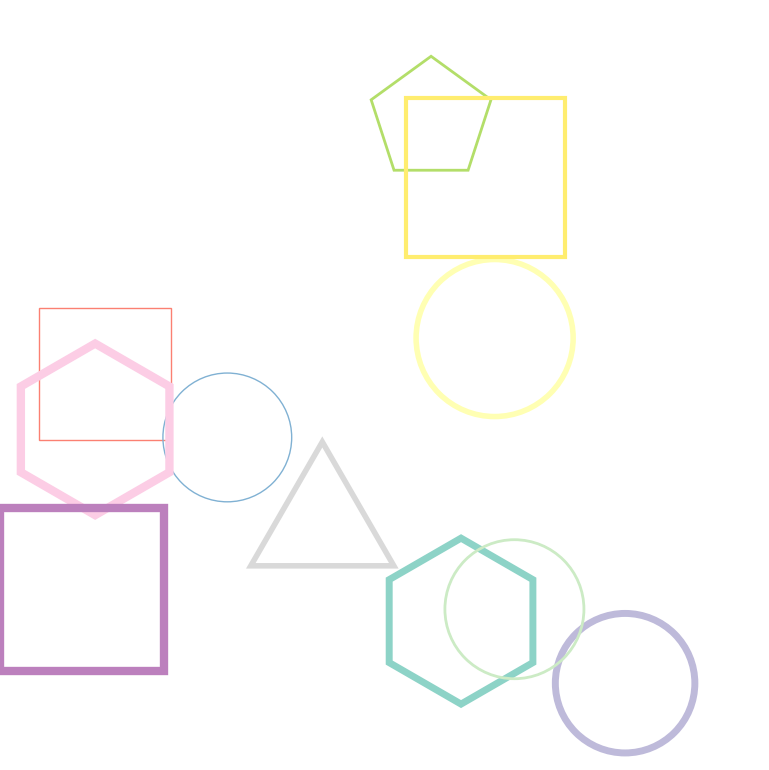[{"shape": "hexagon", "thickness": 2.5, "radius": 0.54, "center": [0.599, 0.193]}, {"shape": "circle", "thickness": 2, "radius": 0.51, "center": [0.642, 0.561]}, {"shape": "circle", "thickness": 2.5, "radius": 0.45, "center": [0.812, 0.113]}, {"shape": "square", "thickness": 0.5, "radius": 0.43, "center": [0.136, 0.515]}, {"shape": "circle", "thickness": 0.5, "radius": 0.42, "center": [0.295, 0.432]}, {"shape": "pentagon", "thickness": 1, "radius": 0.41, "center": [0.56, 0.845]}, {"shape": "hexagon", "thickness": 3, "radius": 0.56, "center": [0.124, 0.442]}, {"shape": "triangle", "thickness": 2, "radius": 0.54, "center": [0.419, 0.319]}, {"shape": "square", "thickness": 3, "radius": 0.53, "center": [0.106, 0.234]}, {"shape": "circle", "thickness": 1, "radius": 0.45, "center": [0.668, 0.209]}, {"shape": "square", "thickness": 1.5, "radius": 0.52, "center": [0.631, 0.769]}]